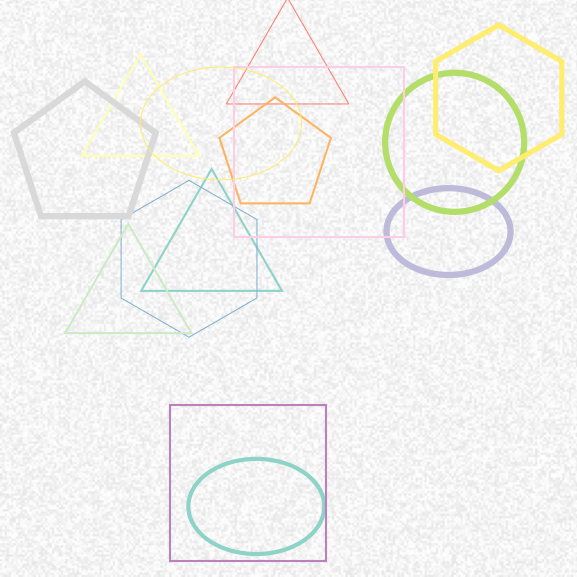[{"shape": "triangle", "thickness": 1, "radius": 0.7, "center": [0.366, 0.566]}, {"shape": "oval", "thickness": 2, "radius": 0.59, "center": [0.444, 0.122]}, {"shape": "triangle", "thickness": 1, "radius": 0.59, "center": [0.243, 0.788]}, {"shape": "oval", "thickness": 3, "radius": 0.54, "center": [0.777, 0.598]}, {"shape": "triangle", "thickness": 0.5, "radius": 0.61, "center": [0.498, 0.88]}, {"shape": "hexagon", "thickness": 0.5, "radius": 0.68, "center": [0.327, 0.551]}, {"shape": "pentagon", "thickness": 1, "radius": 0.51, "center": [0.476, 0.729]}, {"shape": "circle", "thickness": 3, "radius": 0.6, "center": [0.787, 0.753]}, {"shape": "square", "thickness": 1, "radius": 0.74, "center": [0.552, 0.736]}, {"shape": "pentagon", "thickness": 3, "radius": 0.65, "center": [0.147, 0.729]}, {"shape": "square", "thickness": 1, "radius": 0.68, "center": [0.429, 0.163]}, {"shape": "triangle", "thickness": 1, "radius": 0.63, "center": [0.222, 0.485]}, {"shape": "oval", "thickness": 0.5, "radius": 0.7, "center": [0.383, 0.785]}, {"shape": "hexagon", "thickness": 2.5, "radius": 0.63, "center": [0.864, 0.83]}]